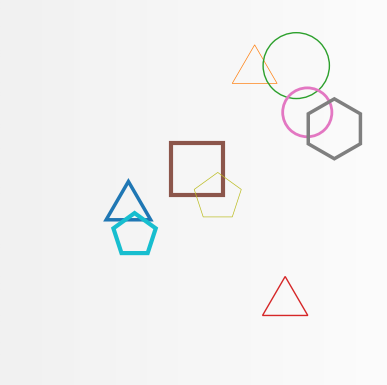[{"shape": "triangle", "thickness": 2.5, "radius": 0.33, "center": [0.331, 0.462]}, {"shape": "triangle", "thickness": 0.5, "radius": 0.33, "center": [0.657, 0.817]}, {"shape": "circle", "thickness": 1, "radius": 0.43, "center": [0.765, 0.83]}, {"shape": "triangle", "thickness": 1, "radius": 0.34, "center": [0.736, 0.214]}, {"shape": "square", "thickness": 3, "radius": 0.33, "center": [0.508, 0.561]}, {"shape": "circle", "thickness": 2, "radius": 0.32, "center": [0.793, 0.708]}, {"shape": "hexagon", "thickness": 2.5, "radius": 0.39, "center": [0.863, 0.665]}, {"shape": "pentagon", "thickness": 0.5, "radius": 0.32, "center": [0.562, 0.488]}, {"shape": "pentagon", "thickness": 3, "radius": 0.29, "center": [0.347, 0.389]}]